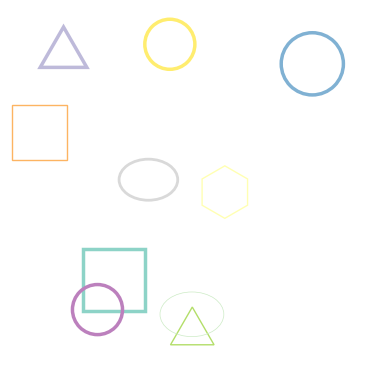[{"shape": "square", "thickness": 2.5, "radius": 0.41, "center": [0.296, 0.273]}, {"shape": "hexagon", "thickness": 1, "radius": 0.34, "center": [0.584, 0.501]}, {"shape": "triangle", "thickness": 2.5, "radius": 0.35, "center": [0.165, 0.86]}, {"shape": "circle", "thickness": 2.5, "radius": 0.4, "center": [0.811, 0.834]}, {"shape": "square", "thickness": 1, "radius": 0.36, "center": [0.102, 0.657]}, {"shape": "triangle", "thickness": 1, "radius": 0.33, "center": [0.499, 0.137]}, {"shape": "oval", "thickness": 2, "radius": 0.38, "center": [0.385, 0.533]}, {"shape": "circle", "thickness": 2.5, "radius": 0.33, "center": [0.253, 0.196]}, {"shape": "oval", "thickness": 0.5, "radius": 0.41, "center": [0.498, 0.184]}, {"shape": "circle", "thickness": 2.5, "radius": 0.33, "center": [0.441, 0.885]}]